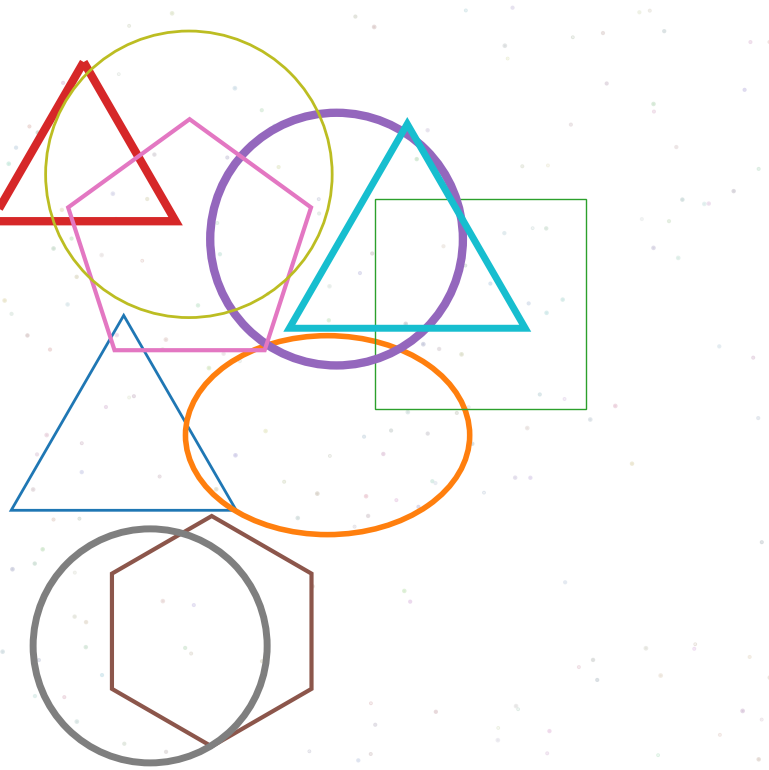[{"shape": "triangle", "thickness": 1, "radius": 0.84, "center": [0.161, 0.422]}, {"shape": "oval", "thickness": 2, "radius": 0.92, "center": [0.425, 0.435]}, {"shape": "square", "thickness": 0.5, "radius": 0.68, "center": [0.624, 0.605]}, {"shape": "triangle", "thickness": 3, "radius": 0.69, "center": [0.109, 0.782]}, {"shape": "circle", "thickness": 3, "radius": 0.82, "center": [0.437, 0.689]}, {"shape": "hexagon", "thickness": 1.5, "radius": 0.75, "center": [0.275, 0.18]}, {"shape": "pentagon", "thickness": 1.5, "radius": 0.83, "center": [0.246, 0.679]}, {"shape": "circle", "thickness": 2.5, "radius": 0.76, "center": [0.195, 0.161]}, {"shape": "circle", "thickness": 1, "radius": 0.93, "center": [0.245, 0.774]}, {"shape": "triangle", "thickness": 2.5, "radius": 0.88, "center": [0.529, 0.662]}]